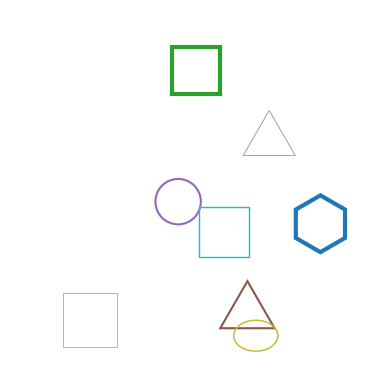[{"shape": "hexagon", "thickness": 3, "radius": 0.37, "center": [0.832, 0.419]}, {"shape": "square", "thickness": 0.5, "radius": 0.35, "center": [0.234, 0.17]}, {"shape": "square", "thickness": 3, "radius": 0.31, "center": [0.51, 0.817]}, {"shape": "circle", "thickness": 1.5, "radius": 0.3, "center": [0.463, 0.476]}, {"shape": "triangle", "thickness": 1.5, "radius": 0.41, "center": [0.643, 0.188]}, {"shape": "triangle", "thickness": 0.5, "radius": 0.39, "center": [0.699, 0.635]}, {"shape": "oval", "thickness": 1, "radius": 0.29, "center": [0.664, 0.128]}, {"shape": "square", "thickness": 1, "radius": 0.32, "center": [0.581, 0.397]}]